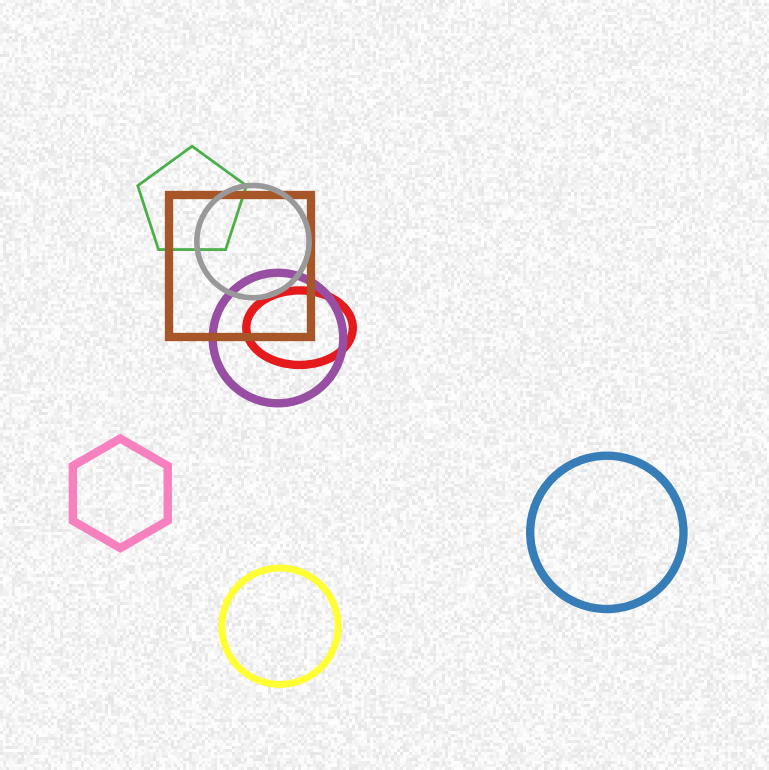[{"shape": "oval", "thickness": 3, "radius": 0.35, "center": [0.389, 0.574]}, {"shape": "circle", "thickness": 3, "radius": 0.5, "center": [0.788, 0.309]}, {"shape": "pentagon", "thickness": 1, "radius": 0.37, "center": [0.249, 0.736]}, {"shape": "circle", "thickness": 3, "radius": 0.42, "center": [0.361, 0.561]}, {"shape": "circle", "thickness": 2.5, "radius": 0.38, "center": [0.364, 0.187]}, {"shape": "square", "thickness": 3, "radius": 0.46, "center": [0.312, 0.655]}, {"shape": "hexagon", "thickness": 3, "radius": 0.36, "center": [0.156, 0.359]}, {"shape": "circle", "thickness": 2, "radius": 0.36, "center": [0.329, 0.686]}]